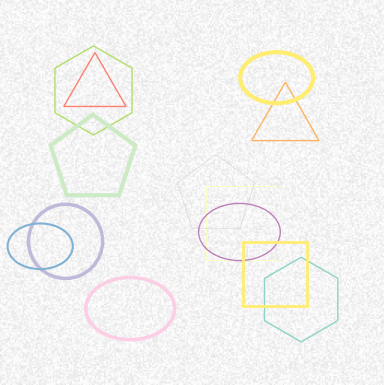[{"shape": "hexagon", "thickness": 1, "radius": 0.55, "center": [0.782, 0.222]}, {"shape": "square", "thickness": 0.5, "radius": 0.48, "center": [0.633, 0.421]}, {"shape": "circle", "thickness": 2.5, "radius": 0.48, "center": [0.17, 0.373]}, {"shape": "triangle", "thickness": 1, "radius": 0.47, "center": [0.247, 0.77]}, {"shape": "oval", "thickness": 1.5, "radius": 0.42, "center": [0.104, 0.36]}, {"shape": "triangle", "thickness": 1, "radius": 0.51, "center": [0.741, 0.685]}, {"shape": "hexagon", "thickness": 1, "radius": 0.58, "center": [0.243, 0.765]}, {"shape": "oval", "thickness": 2.5, "radius": 0.58, "center": [0.338, 0.198]}, {"shape": "pentagon", "thickness": 0.5, "radius": 0.53, "center": [0.561, 0.493]}, {"shape": "oval", "thickness": 1, "radius": 0.53, "center": [0.622, 0.397]}, {"shape": "pentagon", "thickness": 3, "radius": 0.58, "center": [0.241, 0.587]}, {"shape": "square", "thickness": 2, "radius": 0.42, "center": [0.714, 0.289]}, {"shape": "oval", "thickness": 3, "radius": 0.47, "center": [0.719, 0.798]}]